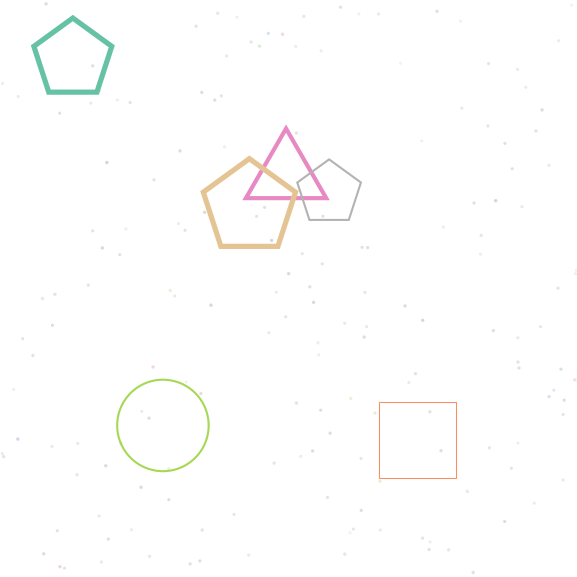[{"shape": "pentagon", "thickness": 2.5, "radius": 0.35, "center": [0.126, 0.897]}, {"shape": "square", "thickness": 0.5, "radius": 0.33, "center": [0.723, 0.237]}, {"shape": "triangle", "thickness": 2, "radius": 0.4, "center": [0.495, 0.696]}, {"shape": "circle", "thickness": 1, "radius": 0.4, "center": [0.282, 0.262]}, {"shape": "pentagon", "thickness": 2.5, "radius": 0.42, "center": [0.432, 0.64]}, {"shape": "pentagon", "thickness": 1, "radius": 0.29, "center": [0.57, 0.665]}]